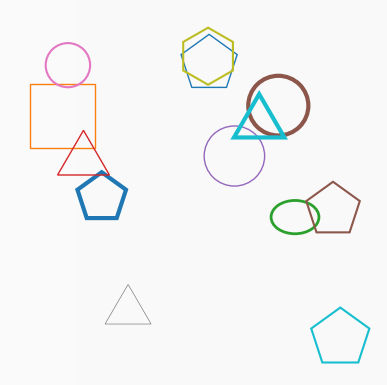[{"shape": "pentagon", "thickness": 1, "radius": 0.38, "center": [0.54, 0.835]}, {"shape": "pentagon", "thickness": 3, "radius": 0.33, "center": [0.263, 0.487]}, {"shape": "square", "thickness": 1, "radius": 0.42, "center": [0.161, 0.699]}, {"shape": "oval", "thickness": 2, "radius": 0.31, "center": [0.761, 0.436]}, {"shape": "triangle", "thickness": 1, "radius": 0.39, "center": [0.215, 0.584]}, {"shape": "circle", "thickness": 1, "radius": 0.39, "center": [0.605, 0.595]}, {"shape": "pentagon", "thickness": 1.5, "radius": 0.36, "center": [0.859, 0.455]}, {"shape": "circle", "thickness": 3, "radius": 0.39, "center": [0.718, 0.726]}, {"shape": "circle", "thickness": 1.5, "radius": 0.29, "center": [0.175, 0.831]}, {"shape": "triangle", "thickness": 0.5, "radius": 0.34, "center": [0.331, 0.193]}, {"shape": "hexagon", "thickness": 1.5, "radius": 0.37, "center": [0.537, 0.854]}, {"shape": "triangle", "thickness": 3, "radius": 0.38, "center": [0.669, 0.68]}, {"shape": "pentagon", "thickness": 1.5, "radius": 0.39, "center": [0.878, 0.122]}]